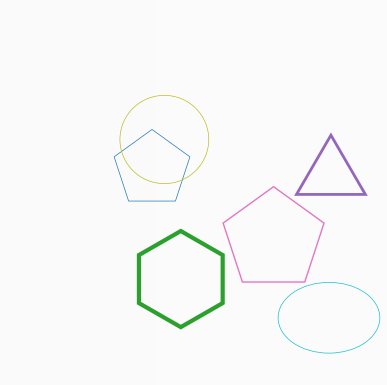[{"shape": "pentagon", "thickness": 0.5, "radius": 0.51, "center": [0.392, 0.561]}, {"shape": "hexagon", "thickness": 3, "radius": 0.62, "center": [0.467, 0.275]}, {"shape": "triangle", "thickness": 2, "radius": 0.51, "center": [0.854, 0.546]}, {"shape": "pentagon", "thickness": 1, "radius": 0.68, "center": [0.706, 0.378]}, {"shape": "circle", "thickness": 0.5, "radius": 0.57, "center": [0.424, 0.638]}, {"shape": "oval", "thickness": 0.5, "radius": 0.66, "center": [0.849, 0.175]}]